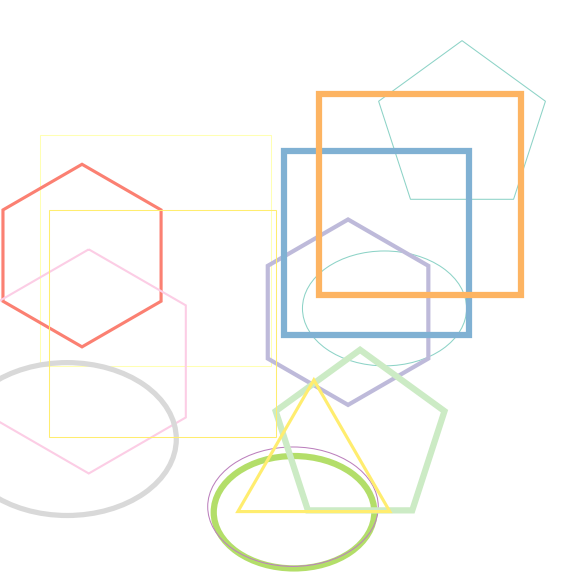[{"shape": "pentagon", "thickness": 0.5, "radius": 0.76, "center": [0.8, 0.777]}, {"shape": "oval", "thickness": 0.5, "radius": 0.71, "center": [0.666, 0.465]}, {"shape": "square", "thickness": 0.5, "radius": 1.0, "center": [0.269, 0.566]}, {"shape": "hexagon", "thickness": 2, "radius": 0.8, "center": [0.603, 0.459]}, {"shape": "hexagon", "thickness": 1.5, "radius": 0.79, "center": [0.142, 0.557]}, {"shape": "square", "thickness": 3, "radius": 0.8, "center": [0.652, 0.578]}, {"shape": "square", "thickness": 3, "radius": 0.87, "center": [0.727, 0.662]}, {"shape": "oval", "thickness": 3, "radius": 0.7, "center": [0.509, 0.112]}, {"shape": "hexagon", "thickness": 1, "radius": 0.97, "center": [0.154, 0.373]}, {"shape": "oval", "thickness": 2.5, "radius": 0.95, "center": [0.116, 0.239]}, {"shape": "oval", "thickness": 0.5, "radius": 0.74, "center": [0.507, 0.122]}, {"shape": "pentagon", "thickness": 3, "radius": 0.77, "center": [0.624, 0.24]}, {"shape": "square", "thickness": 0.5, "radius": 0.98, "center": [0.281, 0.439]}, {"shape": "triangle", "thickness": 1.5, "radius": 0.76, "center": [0.543, 0.189]}]